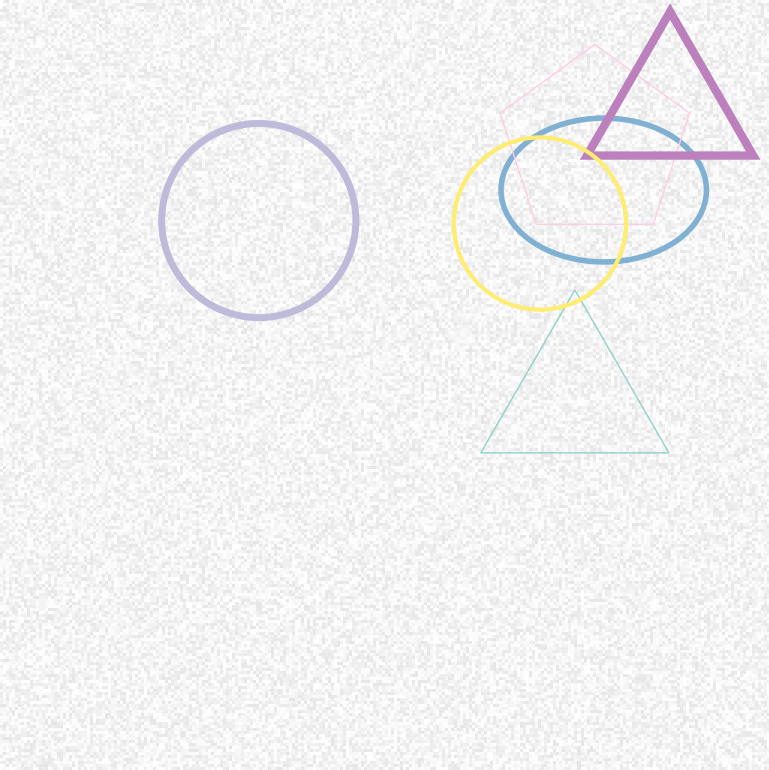[{"shape": "triangle", "thickness": 0.5, "radius": 0.71, "center": [0.747, 0.482]}, {"shape": "circle", "thickness": 2.5, "radius": 0.63, "center": [0.336, 0.714]}, {"shape": "oval", "thickness": 2, "radius": 0.67, "center": [0.784, 0.753]}, {"shape": "pentagon", "thickness": 0.5, "radius": 0.65, "center": [0.772, 0.813]}, {"shape": "triangle", "thickness": 3, "radius": 0.62, "center": [0.87, 0.86]}, {"shape": "circle", "thickness": 1.5, "radius": 0.56, "center": [0.701, 0.71]}]